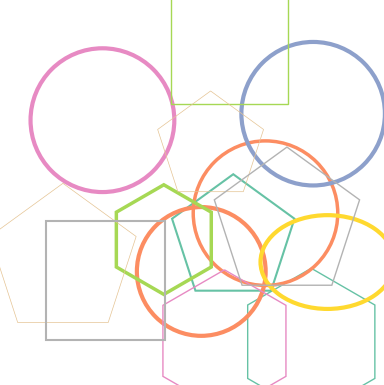[{"shape": "hexagon", "thickness": 1, "radius": 0.95, "center": [0.808, 0.112]}, {"shape": "pentagon", "thickness": 1.5, "radius": 0.84, "center": [0.606, 0.38]}, {"shape": "circle", "thickness": 3, "radius": 0.84, "center": [0.523, 0.295]}, {"shape": "circle", "thickness": 2.5, "radius": 0.94, "center": [0.69, 0.446]}, {"shape": "circle", "thickness": 3, "radius": 0.93, "center": [0.813, 0.705]}, {"shape": "circle", "thickness": 3, "radius": 0.93, "center": [0.266, 0.688]}, {"shape": "hexagon", "thickness": 1, "radius": 0.92, "center": [0.583, 0.115]}, {"shape": "hexagon", "thickness": 2.5, "radius": 0.71, "center": [0.425, 0.378]}, {"shape": "square", "thickness": 1, "radius": 0.77, "center": [0.596, 0.882]}, {"shape": "oval", "thickness": 3, "radius": 0.87, "center": [0.851, 0.319]}, {"shape": "pentagon", "thickness": 0.5, "radius": 0.72, "center": [0.547, 0.619]}, {"shape": "pentagon", "thickness": 0.5, "radius": 1.0, "center": [0.164, 0.324]}, {"shape": "pentagon", "thickness": 1, "radius": 0.99, "center": [0.745, 0.42]}, {"shape": "square", "thickness": 1.5, "radius": 0.77, "center": [0.274, 0.273]}]